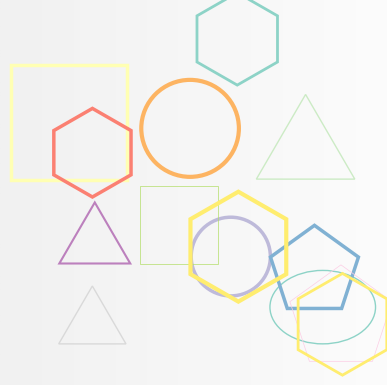[{"shape": "hexagon", "thickness": 2, "radius": 0.6, "center": [0.612, 0.899]}, {"shape": "oval", "thickness": 1, "radius": 0.68, "center": [0.833, 0.202]}, {"shape": "square", "thickness": 2.5, "radius": 0.75, "center": [0.178, 0.682]}, {"shape": "circle", "thickness": 2.5, "radius": 0.51, "center": [0.596, 0.334]}, {"shape": "hexagon", "thickness": 2.5, "radius": 0.58, "center": [0.239, 0.603]}, {"shape": "pentagon", "thickness": 2.5, "radius": 0.6, "center": [0.812, 0.295]}, {"shape": "circle", "thickness": 3, "radius": 0.63, "center": [0.491, 0.667]}, {"shape": "square", "thickness": 0.5, "radius": 0.5, "center": [0.462, 0.416]}, {"shape": "pentagon", "thickness": 0.5, "radius": 0.69, "center": [0.88, 0.174]}, {"shape": "triangle", "thickness": 1, "radius": 0.5, "center": [0.238, 0.157]}, {"shape": "triangle", "thickness": 1.5, "radius": 0.53, "center": [0.245, 0.368]}, {"shape": "triangle", "thickness": 1, "radius": 0.73, "center": [0.789, 0.608]}, {"shape": "hexagon", "thickness": 2, "radius": 0.66, "center": [0.884, 0.158]}, {"shape": "hexagon", "thickness": 3, "radius": 0.71, "center": [0.615, 0.359]}]